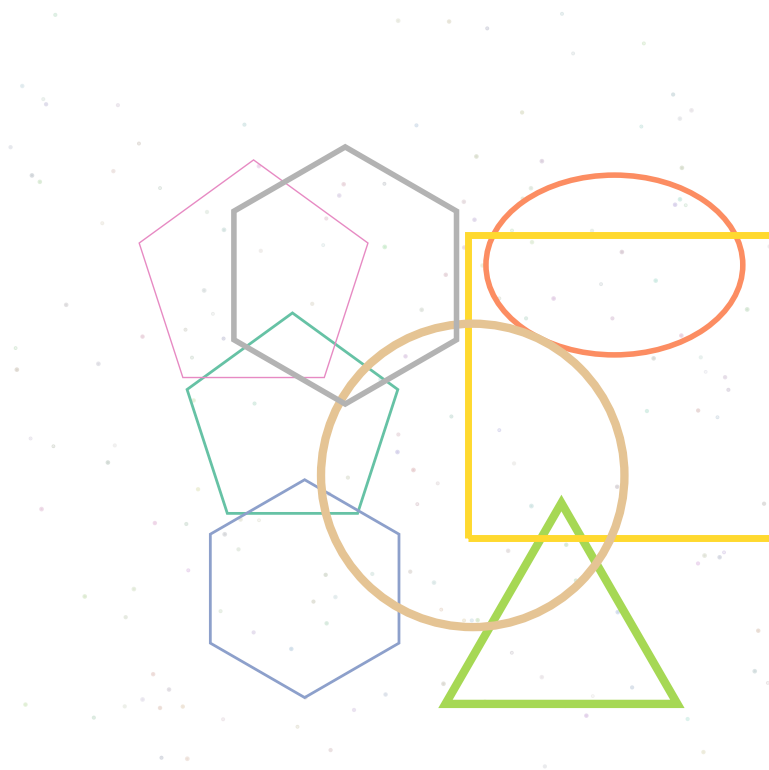[{"shape": "pentagon", "thickness": 1, "radius": 0.72, "center": [0.38, 0.45]}, {"shape": "oval", "thickness": 2, "radius": 0.83, "center": [0.798, 0.656]}, {"shape": "hexagon", "thickness": 1, "radius": 0.71, "center": [0.396, 0.236]}, {"shape": "pentagon", "thickness": 0.5, "radius": 0.78, "center": [0.329, 0.636]}, {"shape": "triangle", "thickness": 3, "radius": 0.87, "center": [0.729, 0.173]}, {"shape": "square", "thickness": 2.5, "radius": 0.98, "center": [0.804, 0.498]}, {"shape": "circle", "thickness": 3, "radius": 0.99, "center": [0.614, 0.383]}, {"shape": "hexagon", "thickness": 2, "radius": 0.83, "center": [0.448, 0.642]}]